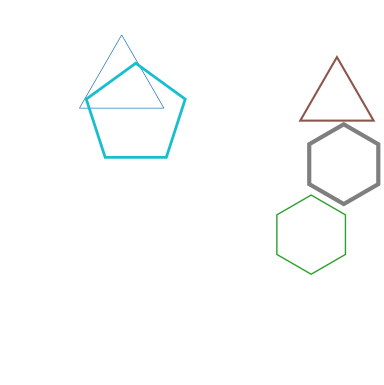[{"shape": "triangle", "thickness": 0.5, "radius": 0.63, "center": [0.316, 0.782]}, {"shape": "hexagon", "thickness": 1, "radius": 0.51, "center": [0.808, 0.391]}, {"shape": "triangle", "thickness": 1.5, "radius": 0.55, "center": [0.875, 0.742]}, {"shape": "hexagon", "thickness": 3, "radius": 0.52, "center": [0.893, 0.574]}, {"shape": "pentagon", "thickness": 2, "radius": 0.68, "center": [0.353, 0.701]}]